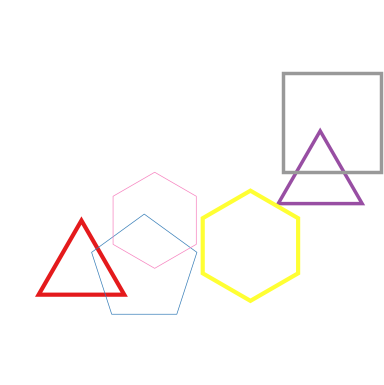[{"shape": "triangle", "thickness": 3, "radius": 0.64, "center": [0.212, 0.299]}, {"shape": "pentagon", "thickness": 0.5, "radius": 0.72, "center": [0.375, 0.3]}, {"shape": "triangle", "thickness": 2.5, "radius": 0.63, "center": [0.832, 0.534]}, {"shape": "hexagon", "thickness": 3, "radius": 0.72, "center": [0.65, 0.362]}, {"shape": "hexagon", "thickness": 0.5, "radius": 0.62, "center": [0.402, 0.428]}, {"shape": "square", "thickness": 2.5, "radius": 0.64, "center": [0.862, 0.682]}]